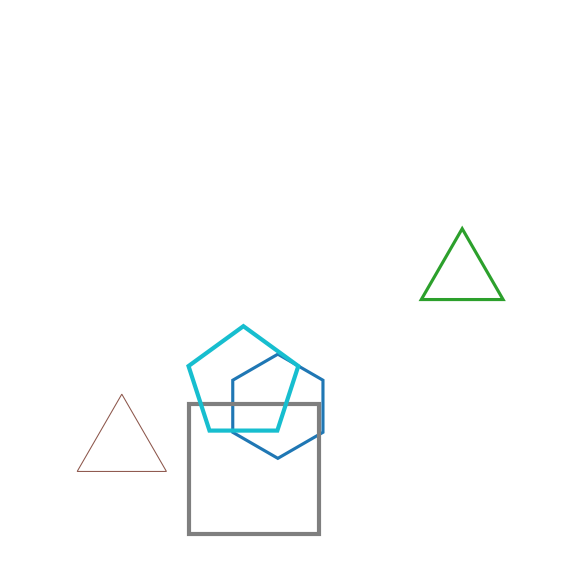[{"shape": "hexagon", "thickness": 1.5, "radius": 0.45, "center": [0.481, 0.296]}, {"shape": "triangle", "thickness": 1.5, "radius": 0.41, "center": [0.8, 0.521]}, {"shape": "triangle", "thickness": 0.5, "radius": 0.45, "center": [0.211, 0.227]}, {"shape": "square", "thickness": 2, "radius": 0.56, "center": [0.44, 0.186]}, {"shape": "pentagon", "thickness": 2, "radius": 0.5, "center": [0.421, 0.334]}]